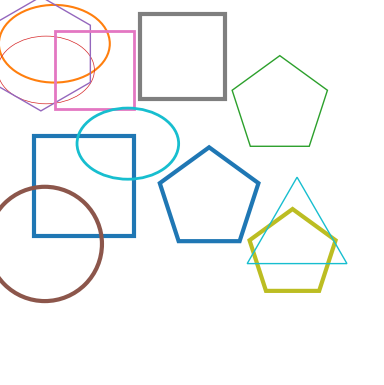[{"shape": "square", "thickness": 3, "radius": 0.65, "center": [0.218, 0.516]}, {"shape": "pentagon", "thickness": 3, "radius": 0.67, "center": [0.543, 0.483]}, {"shape": "oval", "thickness": 1.5, "radius": 0.72, "center": [0.141, 0.886]}, {"shape": "pentagon", "thickness": 1, "radius": 0.65, "center": [0.727, 0.725]}, {"shape": "oval", "thickness": 0.5, "radius": 0.63, "center": [0.12, 0.818]}, {"shape": "hexagon", "thickness": 1, "radius": 0.74, "center": [0.106, 0.86]}, {"shape": "circle", "thickness": 3, "radius": 0.74, "center": [0.116, 0.366]}, {"shape": "square", "thickness": 2, "radius": 0.51, "center": [0.245, 0.818]}, {"shape": "square", "thickness": 3, "radius": 0.55, "center": [0.473, 0.854]}, {"shape": "pentagon", "thickness": 3, "radius": 0.59, "center": [0.76, 0.34]}, {"shape": "oval", "thickness": 2, "radius": 0.66, "center": [0.332, 0.627]}, {"shape": "triangle", "thickness": 1, "radius": 0.75, "center": [0.772, 0.39]}]